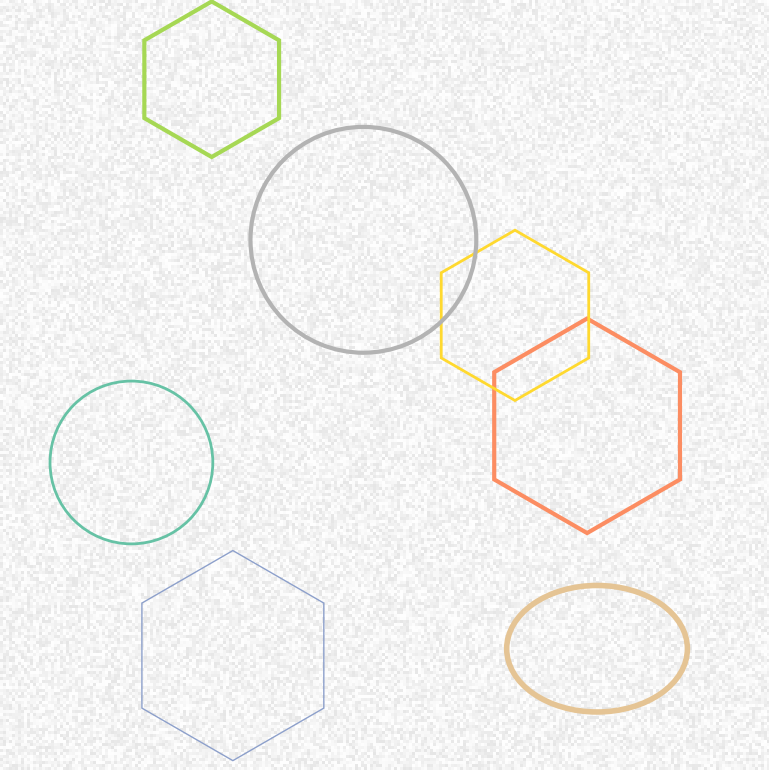[{"shape": "circle", "thickness": 1, "radius": 0.53, "center": [0.171, 0.399]}, {"shape": "hexagon", "thickness": 1.5, "radius": 0.7, "center": [0.762, 0.447]}, {"shape": "hexagon", "thickness": 0.5, "radius": 0.68, "center": [0.302, 0.149]}, {"shape": "hexagon", "thickness": 1.5, "radius": 0.51, "center": [0.275, 0.897]}, {"shape": "hexagon", "thickness": 1, "radius": 0.55, "center": [0.669, 0.59]}, {"shape": "oval", "thickness": 2, "radius": 0.59, "center": [0.775, 0.158]}, {"shape": "circle", "thickness": 1.5, "radius": 0.73, "center": [0.472, 0.689]}]